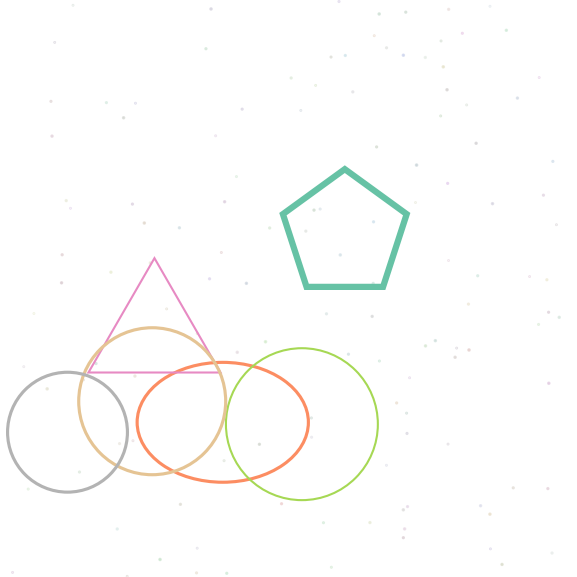[{"shape": "pentagon", "thickness": 3, "radius": 0.56, "center": [0.597, 0.594]}, {"shape": "oval", "thickness": 1.5, "radius": 0.74, "center": [0.386, 0.268]}, {"shape": "triangle", "thickness": 1, "radius": 0.66, "center": [0.267, 0.42]}, {"shape": "circle", "thickness": 1, "radius": 0.66, "center": [0.523, 0.265]}, {"shape": "circle", "thickness": 1.5, "radius": 0.64, "center": [0.264, 0.304]}, {"shape": "circle", "thickness": 1.5, "radius": 0.52, "center": [0.117, 0.251]}]